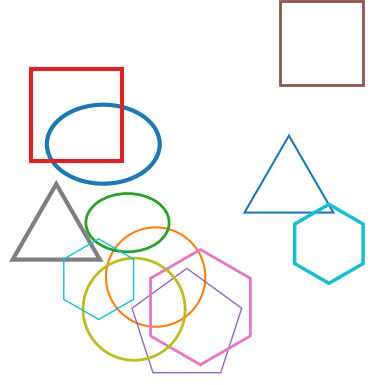[{"shape": "oval", "thickness": 3, "radius": 0.73, "center": [0.268, 0.625]}, {"shape": "triangle", "thickness": 1.5, "radius": 0.67, "center": [0.751, 0.514]}, {"shape": "circle", "thickness": 1.5, "radius": 0.65, "center": [0.404, 0.28]}, {"shape": "oval", "thickness": 2, "radius": 0.54, "center": [0.331, 0.422]}, {"shape": "square", "thickness": 3, "radius": 0.59, "center": [0.199, 0.701]}, {"shape": "pentagon", "thickness": 1, "radius": 0.75, "center": [0.485, 0.153]}, {"shape": "square", "thickness": 2, "radius": 0.54, "center": [0.835, 0.889]}, {"shape": "hexagon", "thickness": 2, "radius": 0.75, "center": [0.521, 0.202]}, {"shape": "triangle", "thickness": 3, "radius": 0.65, "center": [0.146, 0.391]}, {"shape": "circle", "thickness": 2, "radius": 0.66, "center": [0.348, 0.197]}, {"shape": "hexagon", "thickness": 2.5, "radius": 0.51, "center": [0.854, 0.367]}, {"shape": "hexagon", "thickness": 1, "radius": 0.52, "center": [0.256, 0.275]}]